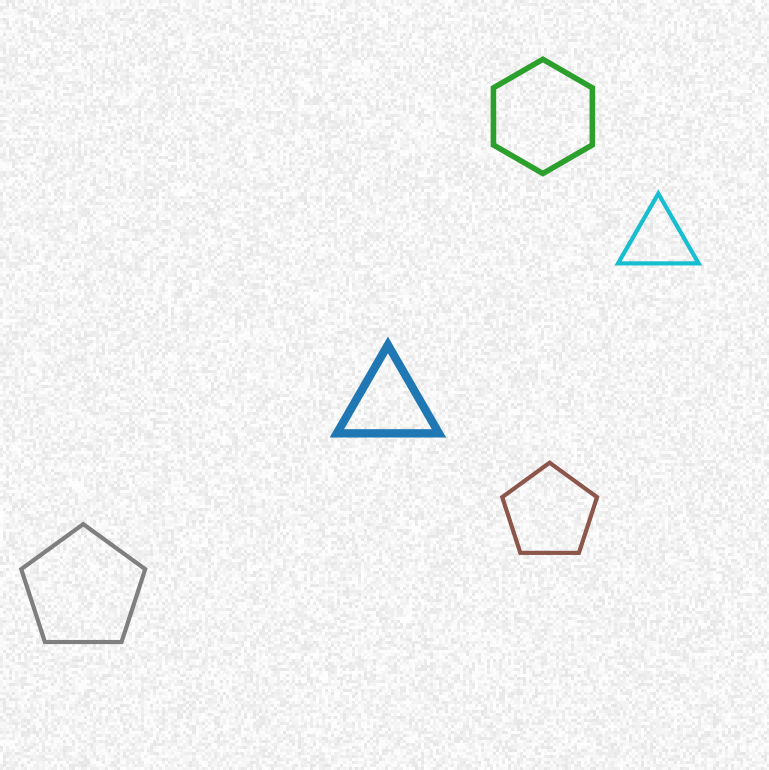[{"shape": "triangle", "thickness": 3, "radius": 0.38, "center": [0.504, 0.475]}, {"shape": "hexagon", "thickness": 2, "radius": 0.37, "center": [0.705, 0.849]}, {"shape": "pentagon", "thickness": 1.5, "radius": 0.32, "center": [0.714, 0.334]}, {"shape": "pentagon", "thickness": 1.5, "radius": 0.42, "center": [0.108, 0.235]}, {"shape": "triangle", "thickness": 1.5, "radius": 0.3, "center": [0.855, 0.688]}]